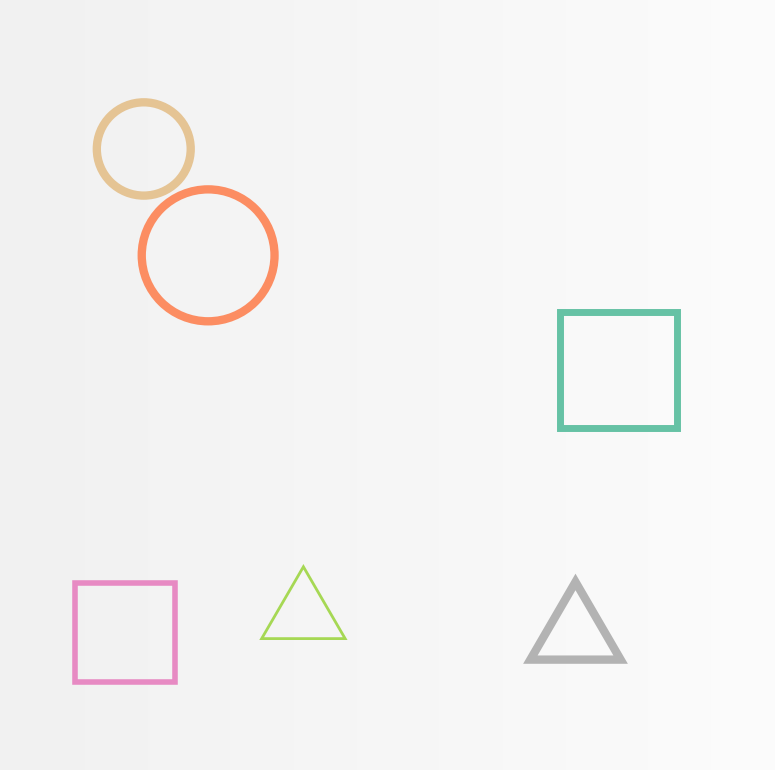[{"shape": "square", "thickness": 2.5, "radius": 0.38, "center": [0.798, 0.519]}, {"shape": "circle", "thickness": 3, "radius": 0.43, "center": [0.269, 0.668]}, {"shape": "square", "thickness": 2, "radius": 0.32, "center": [0.161, 0.179]}, {"shape": "triangle", "thickness": 1, "radius": 0.31, "center": [0.391, 0.202]}, {"shape": "circle", "thickness": 3, "radius": 0.3, "center": [0.186, 0.807]}, {"shape": "triangle", "thickness": 3, "radius": 0.34, "center": [0.743, 0.177]}]